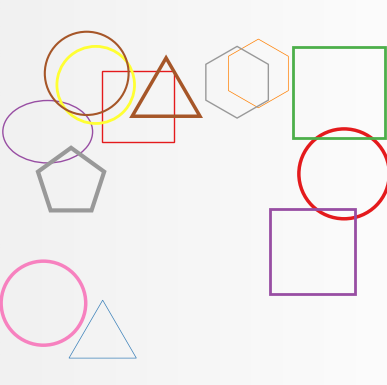[{"shape": "square", "thickness": 1, "radius": 0.46, "center": [0.357, 0.724]}, {"shape": "circle", "thickness": 2.5, "radius": 0.58, "center": [0.888, 0.548]}, {"shape": "triangle", "thickness": 0.5, "radius": 0.5, "center": [0.265, 0.12]}, {"shape": "square", "thickness": 2, "radius": 0.59, "center": [0.875, 0.76]}, {"shape": "square", "thickness": 2, "radius": 0.55, "center": [0.807, 0.346]}, {"shape": "oval", "thickness": 1, "radius": 0.58, "center": [0.123, 0.658]}, {"shape": "hexagon", "thickness": 0.5, "radius": 0.45, "center": [0.667, 0.809]}, {"shape": "circle", "thickness": 2, "radius": 0.5, "center": [0.247, 0.779]}, {"shape": "triangle", "thickness": 2.5, "radius": 0.51, "center": [0.429, 0.749]}, {"shape": "circle", "thickness": 1.5, "radius": 0.54, "center": [0.224, 0.809]}, {"shape": "circle", "thickness": 2.5, "radius": 0.55, "center": [0.112, 0.213]}, {"shape": "pentagon", "thickness": 3, "radius": 0.45, "center": [0.183, 0.526]}, {"shape": "hexagon", "thickness": 1, "radius": 0.47, "center": [0.612, 0.786]}]